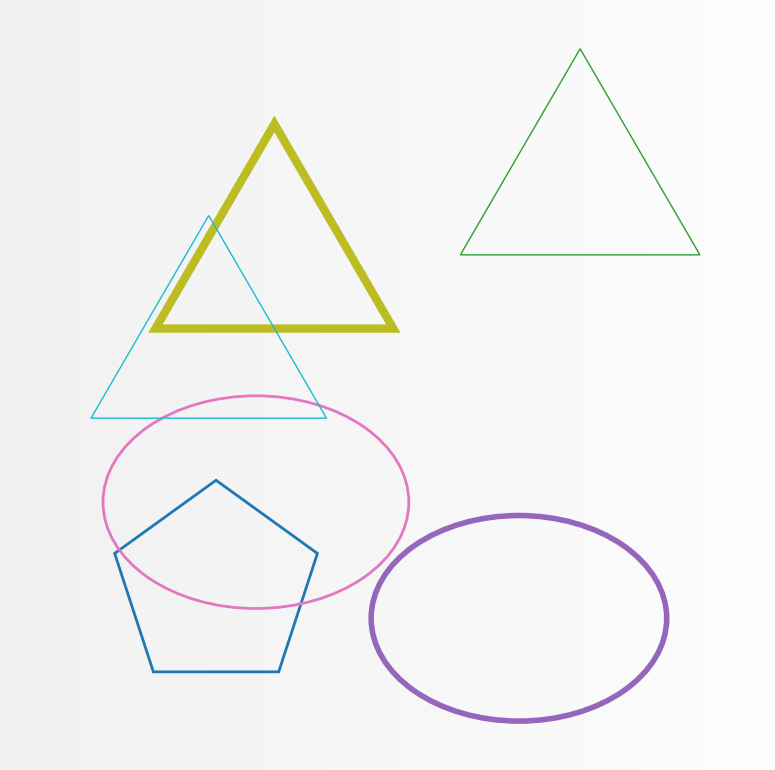[{"shape": "pentagon", "thickness": 1, "radius": 0.69, "center": [0.279, 0.239]}, {"shape": "triangle", "thickness": 0.5, "radius": 0.89, "center": [0.749, 0.758]}, {"shape": "oval", "thickness": 2, "radius": 0.95, "center": [0.67, 0.197]}, {"shape": "oval", "thickness": 1, "radius": 0.99, "center": [0.33, 0.348]}, {"shape": "triangle", "thickness": 3, "radius": 0.89, "center": [0.354, 0.662]}, {"shape": "triangle", "thickness": 0.5, "radius": 0.88, "center": [0.269, 0.545]}]